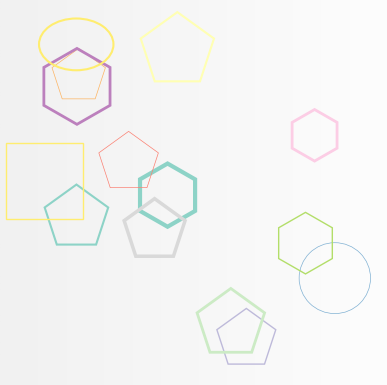[{"shape": "hexagon", "thickness": 3, "radius": 0.41, "center": [0.432, 0.493]}, {"shape": "pentagon", "thickness": 1.5, "radius": 0.43, "center": [0.197, 0.434]}, {"shape": "pentagon", "thickness": 1.5, "radius": 0.5, "center": [0.458, 0.869]}, {"shape": "pentagon", "thickness": 1, "radius": 0.4, "center": [0.636, 0.119]}, {"shape": "pentagon", "thickness": 0.5, "radius": 0.4, "center": [0.332, 0.578]}, {"shape": "circle", "thickness": 0.5, "radius": 0.46, "center": [0.864, 0.278]}, {"shape": "pentagon", "thickness": 0.5, "radius": 0.36, "center": [0.203, 0.802]}, {"shape": "hexagon", "thickness": 1, "radius": 0.4, "center": [0.788, 0.368]}, {"shape": "hexagon", "thickness": 2, "radius": 0.33, "center": [0.812, 0.649]}, {"shape": "pentagon", "thickness": 2.5, "radius": 0.41, "center": [0.399, 0.401]}, {"shape": "hexagon", "thickness": 2, "radius": 0.49, "center": [0.199, 0.776]}, {"shape": "pentagon", "thickness": 2, "radius": 0.46, "center": [0.596, 0.159]}, {"shape": "square", "thickness": 1, "radius": 0.5, "center": [0.114, 0.53]}, {"shape": "oval", "thickness": 1.5, "radius": 0.48, "center": [0.197, 0.885]}]